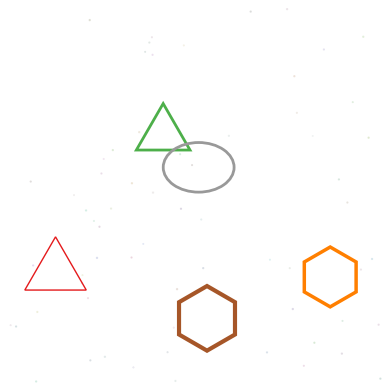[{"shape": "triangle", "thickness": 1, "radius": 0.46, "center": [0.144, 0.293]}, {"shape": "triangle", "thickness": 2, "radius": 0.4, "center": [0.424, 0.651]}, {"shape": "hexagon", "thickness": 2.5, "radius": 0.39, "center": [0.858, 0.281]}, {"shape": "hexagon", "thickness": 3, "radius": 0.42, "center": [0.538, 0.173]}, {"shape": "oval", "thickness": 2, "radius": 0.46, "center": [0.516, 0.565]}]